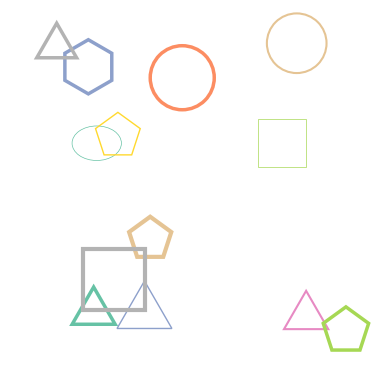[{"shape": "triangle", "thickness": 2.5, "radius": 0.32, "center": [0.243, 0.19]}, {"shape": "oval", "thickness": 0.5, "radius": 0.32, "center": [0.251, 0.628]}, {"shape": "circle", "thickness": 2.5, "radius": 0.42, "center": [0.473, 0.798]}, {"shape": "triangle", "thickness": 1, "radius": 0.41, "center": [0.375, 0.188]}, {"shape": "hexagon", "thickness": 2.5, "radius": 0.35, "center": [0.229, 0.826]}, {"shape": "triangle", "thickness": 1.5, "radius": 0.33, "center": [0.795, 0.178]}, {"shape": "square", "thickness": 0.5, "radius": 0.31, "center": [0.733, 0.629]}, {"shape": "pentagon", "thickness": 2.5, "radius": 0.31, "center": [0.899, 0.141]}, {"shape": "pentagon", "thickness": 1, "radius": 0.31, "center": [0.306, 0.647]}, {"shape": "pentagon", "thickness": 3, "radius": 0.29, "center": [0.39, 0.379]}, {"shape": "circle", "thickness": 1.5, "radius": 0.39, "center": [0.771, 0.888]}, {"shape": "triangle", "thickness": 2.5, "radius": 0.3, "center": [0.147, 0.88]}, {"shape": "square", "thickness": 3, "radius": 0.4, "center": [0.296, 0.274]}]